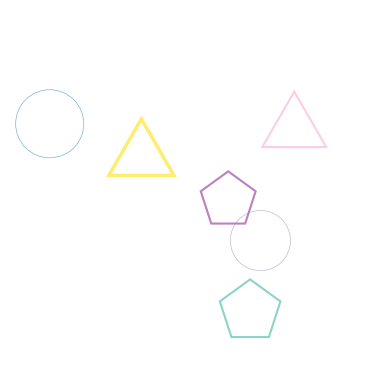[{"shape": "pentagon", "thickness": 1.5, "radius": 0.41, "center": [0.65, 0.192]}, {"shape": "circle", "thickness": 0.5, "radius": 0.39, "center": [0.676, 0.375]}, {"shape": "circle", "thickness": 0.5, "radius": 0.44, "center": [0.129, 0.679]}, {"shape": "triangle", "thickness": 1.5, "radius": 0.48, "center": [0.764, 0.666]}, {"shape": "pentagon", "thickness": 1.5, "radius": 0.37, "center": [0.593, 0.48]}, {"shape": "triangle", "thickness": 2.5, "radius": 0.49, "center": [0.367, 0.593]}]